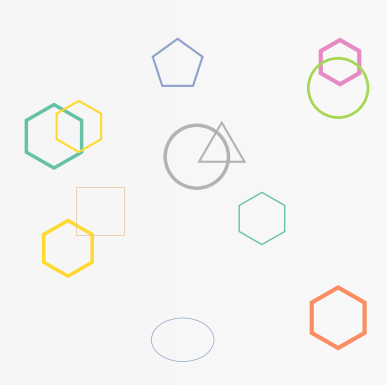[{"shape": "hexagon", "thickness": 2.5, "radius": 0.41, "center": [0.139, 0.646]}, {"shape": "hexagon", "thickness": 1, "radius": 0.34, "center": [0.676, 0.432]}, {"shape": "hexagon", "thickness": 3, "radius": 0.39, "center": [0.873, 0.175]}, {"shape": "pentagon", "thickness": 1.5, "radius": 0.34, "center": [0.458, 0.832]}, {"shape": "oval", "thickness": 0.5, "radius": 0.4, "center": [0.471, 0.117]}, {"shape": "hexagon", "thickness": 3, "radius": 0.29, "center": [0.877, 0.839]}, {"shape": "circle", "thickness": 2, "radius": 0.38, "center": [0.873, 0.772]}, {"shape": "hexagon", "thickness": 2.5, "radius": 0.36, "center": [0.175, 0.355]}, {"shape": "hexagon", "thickness": 1.5, "radius": 0.33, "center": [0.204, 0.672]}, {"shape": "square", "thickness": 0.5, "radius": 0.31, "center": [0.258, 0.452]}, {"shape": "triangle", "thickness": 1.5, "radius": 0.34, "center": [0.572, 0.614]}, {"shape": "circle", "thickness": 2.5, "radius": 0.41, "center": [0.508, 0.593]}]